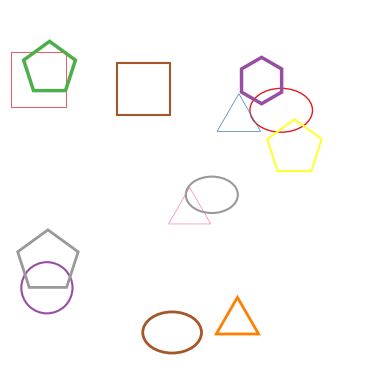[{"shape": "square", "thickness": 0.5, "radius": 0.36, "center": [0.1, 0.794]}, {"shape": "oval", "thickness": 1, "radius": 0.41, "center": [0.73, 0.714]}, {"shape": "triangle", "thickness": 0.5, "radius": 0.33, "center": [0.62, 0.691]}, {"shape": "pentagon", "thickness": 2.5, "radius": 0.35, "center": [0.129, 0.822]}, {"shape": "circle", "thickness": 1.5, "radius": 0.33, "center": [0.122, 0.253]}, {"shape": "hexagon", "thickness": 2.5, "radius": 0.3, "center": [0.679, 0.791]}, {"shape": "triangle", "thickness": 2, "radius": 0.32, "center": [0.617, 0.164]}, {"shape": "pentagon", "thickness": 1.5, "radius": 0.37, "center": [0.765, 0.616]}, {"shape": "square", "thickness": 1.5, "radius": 0.34, "center": [0.373, 0.768]}, {"shape": "oval", "thickness": 2, "radius": 0.38, "center": [0.447, 0.136]}, {"shape": "triangle", "thickness": 0.5, "radius": 0.32, "center": [0.493, 0.45]}, {"shape": "pentagon", "thickness": 2, "radius": 0.41, "center": [0.124, 0.32]}, {"shape": "oval", "thickness": 1.5, "radius": 0.34, "center": [0.55, 0.494]}]